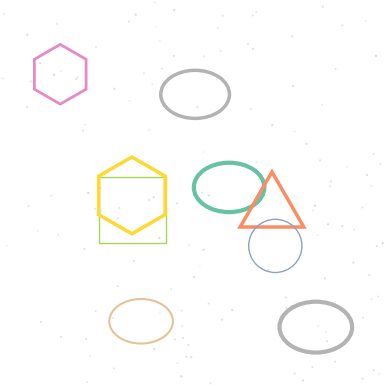[{"shape": "oval", "thickness": 3, "radius": 0.46, "center": [0.595, 0.513]}, {"shape": "triangle", "thickness": 2.5, "radius": 0.48, "center": [0.706, 0.458]}, {"shape": "circle", "thickness": 1, "radius": 0.35, "center": [0.715, 0.361]}, {"shape": "hexagon", "thickness": 2, "radius": 0.39, "center": [0.156, 0.807]}, {"shape": "square", "thickness": 1, "radius": 0.43, "center": [0.344, 0.454]}, {"shape": "hexagon", "thickness": 2.5, "radius": 0.5, "center": [0.343, 0.492]}, {"shape": "oval", "thickness": 1.5, "radius": 0.41, "center": [0.367, 0.166]}, {"shape": "oval", "thickness": 2.5, "radius": 0.45, "center": [0.507, 0.755]}, {"shape": "oval", "thickness": 3, "radius": 0.47, "center": [0.82, 0.15]}]